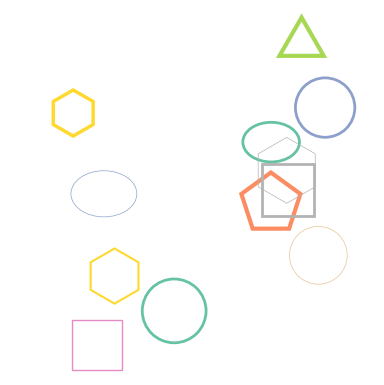[{"shape": "circle", "thickness": 2, "radius": 0.41, "center": [0.452, 0.192]}, {"shape": "oval", "thickness": 2, "radius": 0.37, "center": [0.704, 0.631]}, {"shape": "pentagon", "thickness": 3, "radius": 0.4, "center": [0.704, 0.471]}, {"shape": "oval", "thickness": 0.5, "radius": 0.43, "center": [0.27, 0.497]}, {"shape": "circle", "thickness": 2, "radius": 0.39, "center": [0.844, 0.721]}, {"shape": "square", "thickness": 1, "radius": 0.32, "center": [0.252, 0.104]}, {"shape": "triangle", "thickness": 3, "radius": 0.33, "center": [0.783, 0.888]}, {"shape": "hexagon", "thickness": 2.5, "radius": 0.3, "center": [0.19, 0.706]}, {"shape": "hexagon", "thickness": 1.5, "radius": 0.36, "center": [0.298, 0.283]}, {"shape": "circle", "thickness": 0.5, "radius": 0.37, "center": [0.827, 0.337]}, {"shape": "hexagon", "thickness": 0.5, "radius": 0.43, "center": [0.745, 0.558]}, {"shape": "square", "thickness": 2, "radius": 0.34, "center": [0.748, 0.507]}]